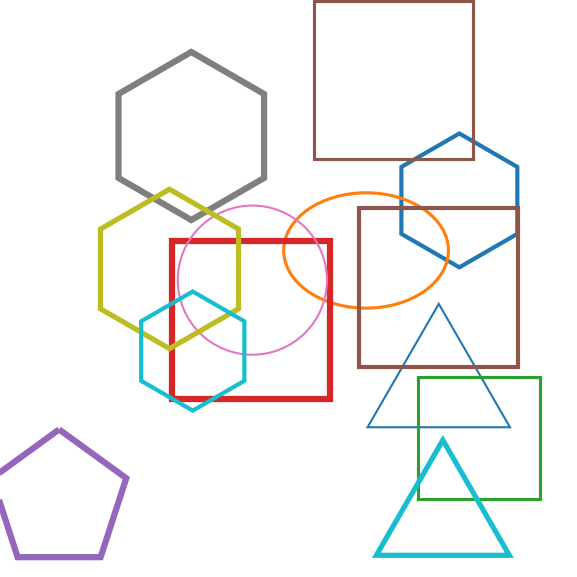[{"shape": "hexagon", "thickness": 2, "radius": 0.58, "center": [0.795, 0.652]}, {"shape": "triangle", "thickness": 1, "radius": 0.71, "center": [0.76, 0.331]}, {"shape": "oval", "thickness": 1.5, "radius": 0.71, "center": [0.634, 0.565]}, {"shape": "square", "thickness": 1.5, "radius": 0.53, "center": [0.829, 0.241]}, {"shape": "square", "thickness": 3, "radius": 0.69, "center": [0.435, 0.445]}, {"shape": "pentagon", "thickness": 3, "radius": 0.61, "center": [0.102, 0.133]}, {"shape": "square", "thickness": 2, "radius": 0.69, "center": [0.759, 0.502]}, {"shape": "square", "thickness": 1.5, "radius": 0.69, "center": [0.681, 0.86]}, {"shape": "circle", "thickness": 1, "radius": 0.65, "center": [0.437, 0.514]}, {"shape": "hexagon", "thickness": 3, "radius": 0.73, "center": [0.331, 0.764]}, {"shape": "hexagon", "thickness": 2.5, "radius": 0.69, "center": [0.293, 0.533]}, {"shape": "hexagon", "thickness": 2, "radius": 0.52, "center": [0.334, 0.391]}, {"shape": "triangle", "thickness": 2.5, "radius": 0.66, "center": [0.767, 0.104]}]